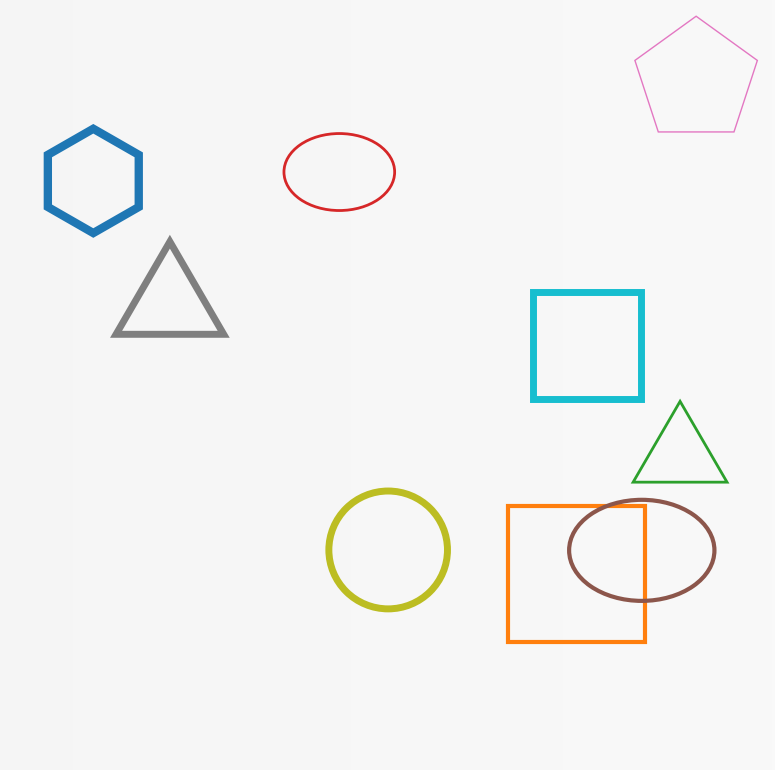[{"shape": "hexagon", "thickness": 3, "radius": 0.34, "center": [0.12, 0.765]}, {"shape": "square", "thickness": 1.5, "radius": 0.44, "center": [0.744, 0.255]}, {"shape": "triangle", "thickness": 1, "radius": 0.35, "center": [0.878, 0.409]}, {"shape": "oval", "thickness": 1, "radius": 0.36, "center": [0.438, 0.777]}, {"shape": "oval", "thickness": 1.5, "radius": 0.47, "center": [0.828, 0.285]}, {"shape": "pentagon", "thickness": 0.5, "radius": 0.42, "center": [0.898, 0.896]}, {"shape": "triangle", "thickness": 2.5, "radius": 0.4, "center": [0.219, 0.606]}, {"shape": "circle", "thickness": 2.5, "radius": 0.38, "center": [0.501, 0.286]}, {"shape": "square", "thickness": 2.5, "radius": 0.35, "center": [0.757, 0.551]}]